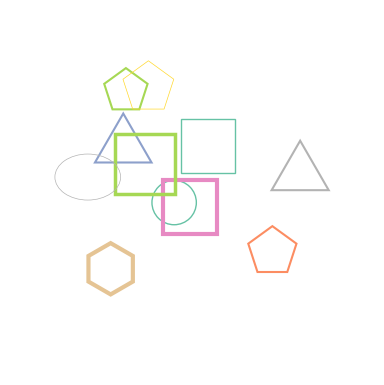[{"shape": "square", "thickness": 1, "radius": 0.35, "center": [0.54, 0.621]}, {"shape": "circle", "thickness": 1, "radius": 0.29, "center": [0.452, 0.474]}, {"shape": "pentagon", "thickness": 1.5, "radius": 0.33, "center": [0.707, 0.347]}, {"shape": "triangle", "thickness": 1.5, "radius": 0.42, "center": [0.32, 0.62]}, {"shape": "square", "thickness": 3, "radius": 0.35, "center": [0.494, 0.462]}, {"shape": "pentagon", "thickness": 1.5, "radius": 0.3, "center": [0.327, 0.764]}, {"shape": "square", "thickness": 2.5, "radius": 0.39, "center": [0.376, 0.574]}, {"shape": "pentagon", "thickness": 0.5, "radius": 0.35, "center": [0.385, 0.773]}, {"shape": "hexagon", "thickness": 3, "radius": 0.33, "center": [0.287, 0.302]}, {"shape": "triangle", "thickness": 1.5, "radius": 0.43, "center": [0.78, 0.549]}, {"shape": "oval", "thickness": 0.5, "radius": 0.43, "center": [0.228, 0.54]}]